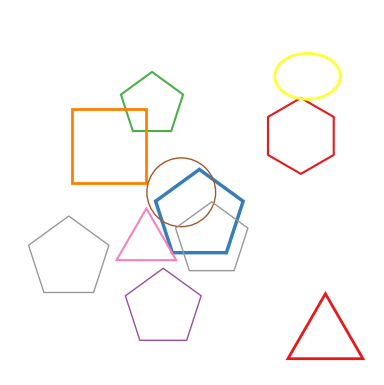[{"shape": "hexagon", "thickness": 1.5, "radius": 0.49, "center": [0.781, 0.647]}, {"shape": "triangle", "thickness": 2, "radius": 0.56, "center": [0.845, 0.125]}, {"shape": "pentagon", "thickness": 2.5, "radius": 0.6, "center": [0.518, 0.44]}, {"shape": "pentagon", "thickness": 1.5, "radius": 0.42, "center": [0.395, 0.728]}, {"shape": "pentagon", "thickness": 1, "radius": 0.52, "center": [0.424, 0.2]}, {"shape": "square", "thickness": 2, "radius": 0.48, "center": [0.284, 0.62]}, {"shape": "oval", "thickness": 2, "radius": 0.43, "center": [0.799, 0.802]}, {"shape": "circle", "thickness": 1, "radius": 0.45, "center": [0.471, 0.501]}, {"shape": "triangle", "thickness": 1.5, "radius": 0.45, "center": [0.38, 0.369]}, {"shape": "pentagon", "thickness": 1, "radius": 0.55, "center": [0.179, 0.329]}, {"shape": "pentagon", "thickness": 1, "radius": 0.49, "center": [0.55, 0.377]}]